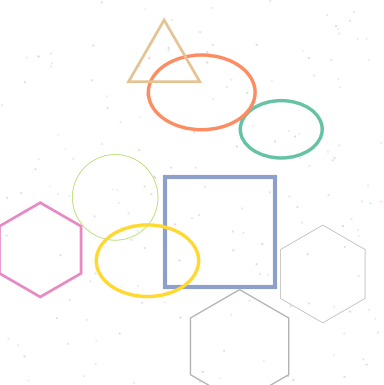[{"shape": "oval", "thickness": 2.5, "radius": 0.53, "center": [0.731, 0.664]}, {"shape": "oval", "thickness": 2.5, "radius": 0.69, "center": [0.524, 0.76]}, {"shape": "square", "thickness": 3, "radius": 0.72, "center": [0.572, 0.398]}, {"shape": "hexagon", "thickness": 2, "radius": 0.61, "center": [0.105, 0.351]}, {"shape": "circle", "thickness": 0.5, "radius": 0.56, "center": [0.299, 0.487]}, {"shape": "oval", "thickness": 2.5, "radius": 0.66, "center": [0.383, 0.323]}, {"shape": "triangle", "thickness": 2, "radius": 0.53, "center": [0.426, 0.841]}, {"shape": "hexagon", "thickness": 1, "radius": 0.74, "center": [0.622, 0.1]}, {"shape": "hexagon", "thickness": 0.5, "radius": 0.63, "center": [0.838, 0.288]}]